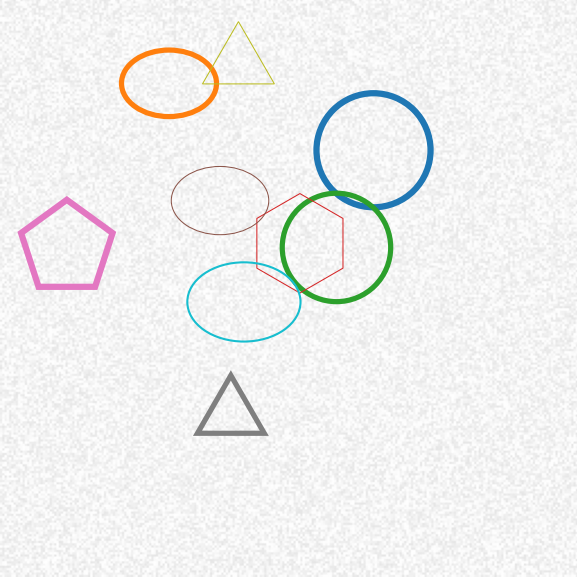[{"shape": "circle", "thickness": 3, "radius": 0.49, "center": [0.647, 0.739]}, {"shape": "oval", "thickness": 2.5, "radius": 0.41, "center": [0.293, 0.855]}, {"shape": "circle", "thickness": 2.5, "radius": 0.47, "center": [0.583, 0.571]}, {"shape": "hexagon", "thickness": 0.5, "radius": 0.43, "center": [0.519, 0.578]}, {"shape": "oval", "thickness": 0.5, "radius": 0.42, "center": [0.381, 0.652]}, {"shape": "pentagon", "thickness": 3, "radius": 0.42, "center": [0.116, 0.57]}, {"shape": "triangle", "thickness": 2.5, "radius": 0.33, "center": [0.4, 0.282]}, {"shape": "triangle", "thickness": 0.5, "radius": 0.36, "center": [0.413, 0.89]}, {"shape": "oval", "thickness": 1, "radius": 0.49, "center": [0.422, 0.476]}]